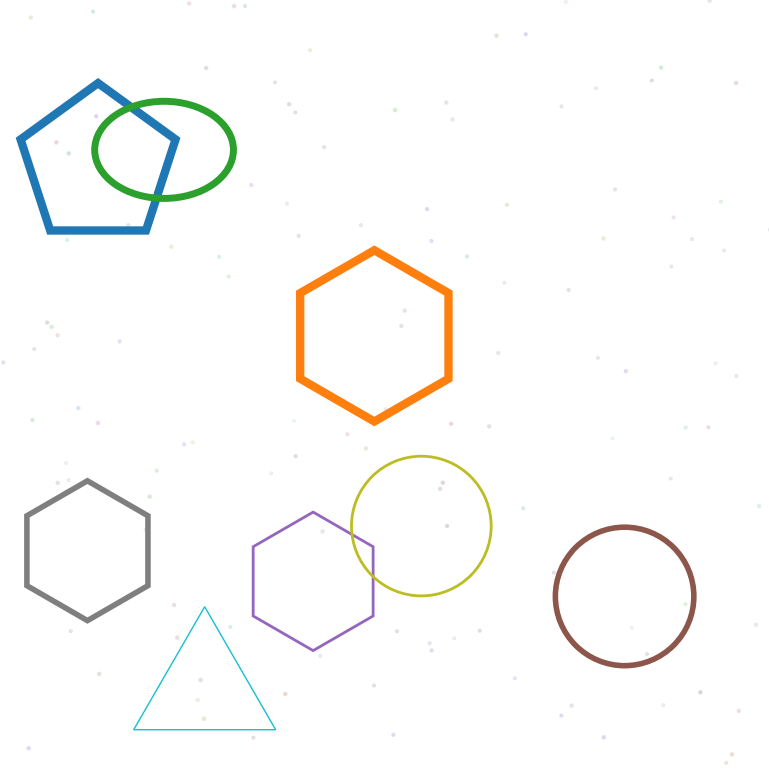[{"shape": "pentagon", "thickness": 3, "radius": 0.53, "center": [0.127, 0.786]}, {"shape": "hexagon", "thickness": 3, "radius": 0.56, "center": [0.486, 0.564]}, {"shape": "oval", "thickness": 2.5, "radius": 0.45, "center": [0.213, 0.805]}, {"shape": "hexagon", "thickness": 1, "radius": 0.45, "center": [0.407, 0.245]}, {"shape": "circle", "thickness": 2, "radius": 0.45, "center": [0.811, 0.225]}, {"shape": "hexagon", "thickness": 2, "radius": 0.45, "center": [0.114, 0.285]}, {"shape": "circle", "thickness": 1, "radius": 0.45, "center": [0.547, 0.317]}, {"shape": "triangle", "thickness": 0.5, "radius": 0.53, "center": [0.266, 0.106]}]